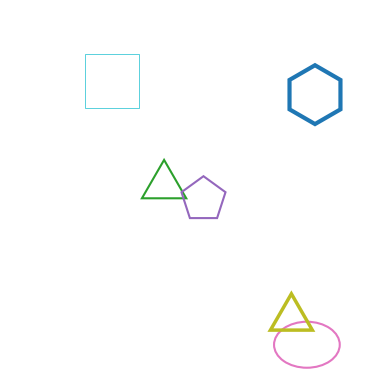[{"shape": "hexagon", "thickness": 3, "radius": 0.38, "center": [0.818, 0.754]}, {"shape": "triangle", "thickness": 1.5, "radius": 0.33, "center": [0.426, 0.518]}, {"shape": "pentagon", "thickness": 1.5, "radius": 0.3, "center": [0.529, 0.482]}, {"shape": "oval", "thickness": 1.5, "radius": 0.43, "center": [0.797, 0.105]}, {"shape": "triangle", "thickness": 2.5, "radius": 0.31, "center": [0.757, 0.174]}, {"shape": "square", "thickness": 0.5, "radius": 0.35, "center": [0.291, 0.79]}]